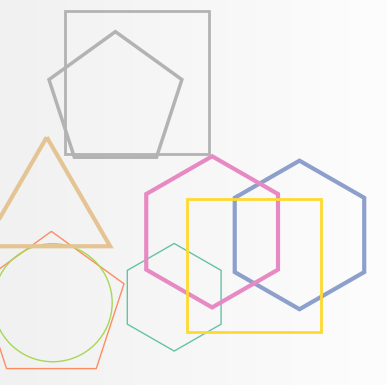[{"shape": "hexagon", "thickness": 1, "radius": 0.7, "center": [0.45, 0.228]}, {"shape": "pentagon", "thickness": 1, "radius": 0.98, "center": [0.133, 0.202]}, {"shape": "hexagon", "thickness": 3, "radius": 0.96, "center": [0.773, 0.39]}, {"shape": "hexagon", "thickness": 3, "radius": 0.98, "center": [0.547, 0.398]}, {"shape": "circle", "thickness": 1, "radius": 0.77, "center": [0.136, 0.214]}, {"shape": "square", "thickness": 2, "radius": 0.86, "center": [0.656, 0.309]}, {"shape": "triangle", "thickness": 3, "radius": 0.94, "center": [0.121, 0.455]}, {"shape": "square", "thickness": 2, "radius": 0.93, "center": [0.354, 0.786]}, {"shape": "pentagon", "thickness": 2.5, "radius": 0.9, "center": [0.298, 0.737]}]